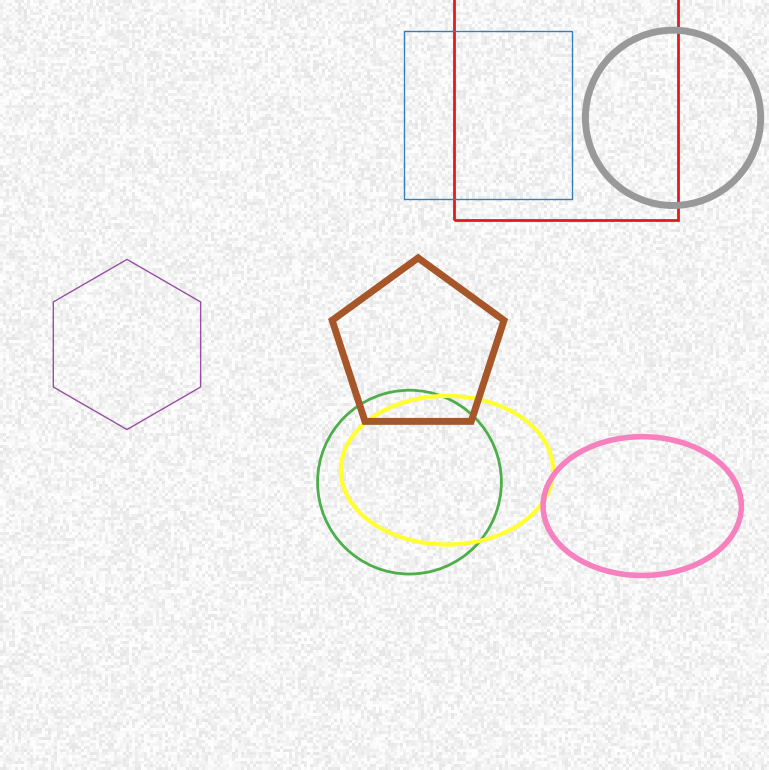[{"shape": "square", "thickness": 1, "radius": 0.73, "center": [0.735, 0.86]}, {"shape": "square", "thickness": 0.5, "radius": 0.55, "center": [0.634, 0.851]}, {"shape": "circle", "thickness": 1, "radius": 0.6, "center": [0.532, 0.374]}, {"shape": "hexagon", "thickness": 0.5, "radius": 0.55, "center": [0.165, 0.553]}, {"shape": "oval", "thickness": 1.5, "radius": 0.69, "center": [0.58, 0.389]}, {"shape": "pentagon", "thickness": 2.5, "radius": 0.59, "center": [0.543, 0.548]}, {"shape": "oval", "thickness": 2, "radius": 0.64, "center": [0.834, 0.343]}, {"shape": "circle", "thickness": 2.5, "radius": 0.57, "center": [0.874, 0.847]}]